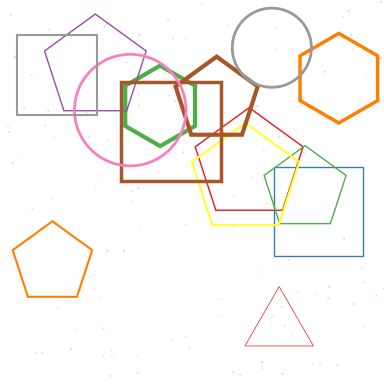[{"shape": "triangle", "thickness": 0.5, "radius": 0.51, "center": [0.725, 0.153]}, {"shape": "pentagon", "thickness": 1, "radius": 0.74, "center": [0.647, 0.573]}, {"shape": "square", "thickness": 1, "radius": 0.58, "center": [0.827, 0.451]}, {"shape": "hexagon", "thickness": 3, "radius": 0.52, "center": [0.416, 0.725]}, {"shape": "pentagon", "thickness": 1, "radius": 0.56, "center": [0.792, 0.51]}, {"shape": "pentagon", "thickness": 1, "radius": 0.69, "center": [0.248, 0.825]}, {"shape": "hexagon", "thickness": 2.5, "radius": 0.58, "center": [0.88, 0.797]}, {"shape": "pentagon", "thickness": 1.5, "radius": 0.54, "center": [0.136, 0.317]}, {"shape": "pentagon", "thickness": 1.5, "radius": 0.73, "center": [0.638, 0.534]}, {"shape": "square", "thickness": 2.5, "radius": 0.65, "center": [0.443, 0.659]}, {"shape": "pentagon", "thickness": 3, "radius": 0.56, "center": [0.563, 0.741]}, {"shape": "circle", "thickness": 2, "radius": 0.72, "center": [0.338, 0.714]}, {"shape": "circle", "thickness": 2, "radius": 0.51, "center": [0.706, 0.876]}, {"shape": "square", "thickness": 1.5, "radius": 0.52, "center": [0.148, 0.805]}]